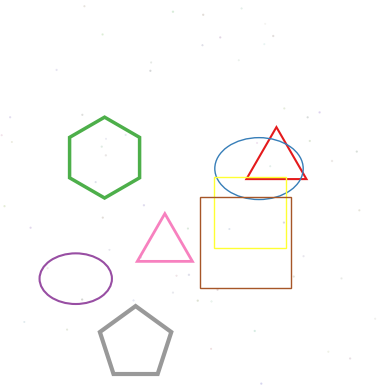[{"shape": "triangle", "thickness": 1.5, "radius": 0.45, "center": [0.718, 0.58]}, {"shape": "oval", "thickness": 1, "radius": 0.57, "center": [0.673, 0.562]}, {"shape": "hexagon", "thickness": 2.5, "radius": 0.52, "center": [0.272, 0.591]}, {"shape": "oval", "thickness": 1.5, "radius": 0.47, "center": [0.197, 0.276]}, {"shape": "square", "thickness": 1, "radius": 0.47, "center": [0.65, 0.448]}, {"shape": "square", "thickness": 1, "radius": 0.59, "center": [0.638, 0.37]}, {"shape": "triangle", "thickness": 2, "radius": 0.41, "center": [0.428, 0.362]}, {"shape": "pentagon", "thickness": 3, "radius": 0.49, "center": [0.352, 0.107]}]